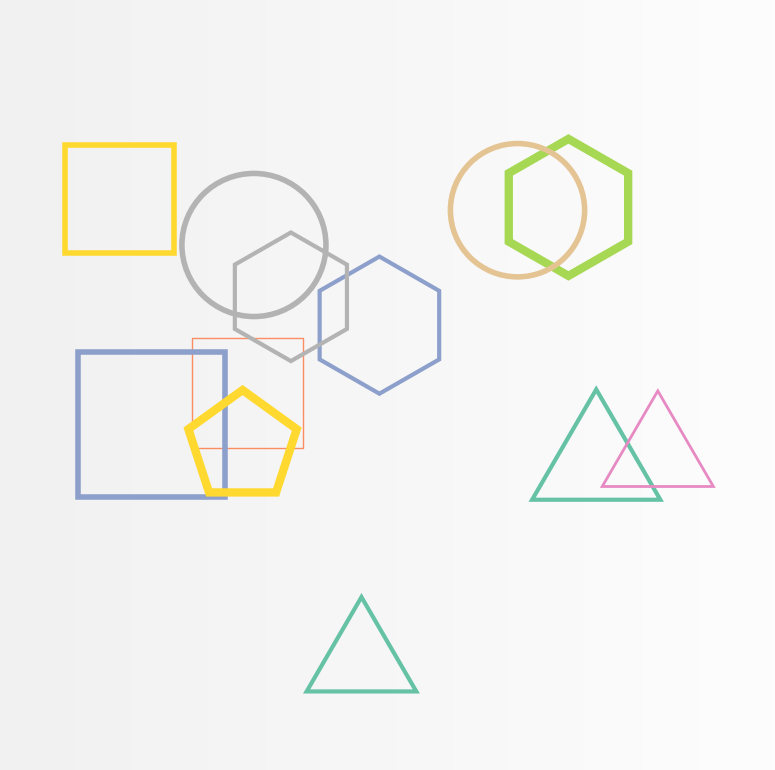[{"shape": "triangle", "thickness": 1.5, "radius": 0.41, "center": [0.466, 0.143]}, {"shape": "triangle", "thickness": 1.5, "radius": 0.48, "center": [0.769, 0.399]}, {"shape": "square", "thickness": 0.5, "radius": 0.36, "center": [0.319, 0.49]}, {"shape": "hexagon", "thickness": 1.5, "radius": 0.45, "center": [0.49, 0.578]}, {"shape": "square", "thickness": 2, "radius": 0.47, "center": [0.195, 0.449]}, {"shape": "triangle", "thickness": 1, "radius": 0.41, "center": [0.849, 0.41]}, {"shape": "hexagon", "thickness": 3, "radius": 0.44, "center": [0.734, 0.731]}, {"shape": "pentagon", "thickness": 3, "radius": 0.37, "center": [0.313, 0.42]}, {"shape": "square", "thickness": 2, "radius": 0.35, "center": [0.154, 0.741]}, {"shape": "circle", "thickness": 2, "radius": 0.43, "center": [0.668, 0.727]}, {"shape": "circle", "thickness": 2, "radius": 0.46, "center": [0.328, 0.682]}, {"shape": "hexagon", "thickness": 1.5, "radius": 0.42, "center": [0.375, 0.615]}]